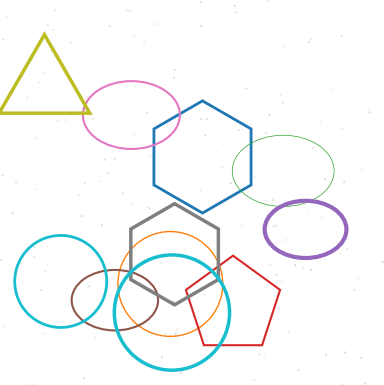[{"shape": "hexagon", "thickness": 2, "radius": 0.73, "center": [0.526, 0.592]}, {"shape": "circle", "thickness": 1, "radius": 0.68, "center": [0.442, 0.262]}, {"shape": "oval", "thickness": 0.5, "radius": 0.66, "center": [0.736, 0.556]}, {"shape": "pentagon", "thickness": 1.5, "radius": 0.64, "center": [0.605, 0.207]}, {"shape": "oval", "thickness": 3, "radius": 0.53, "center": [0.794, 0.404]}, {"shape": "oval", "thickness": 1.5, "radius": 0.56, "center": [0.298, 0.22]}, {"shape": "oval", "thickness": 1.5, "radius": 0.63, "center": [0.341, 0.701]}, {"shape": "hexagon", "thickness": 2.5, "radius": 0.66, "center": [0.453, 0.34]}, {"shape": "triangle", "thickness": 2.5, "radius": 0.68, "center": [0.115, 0.774]}, {"shape": "circle", "thickness": 2, "radius": 0.6, "center": [0.158, 0.269]}, {"shape": "circle", "thickness": 2.5, "radius": 0.75, "center": [0.447, 0.188]}]